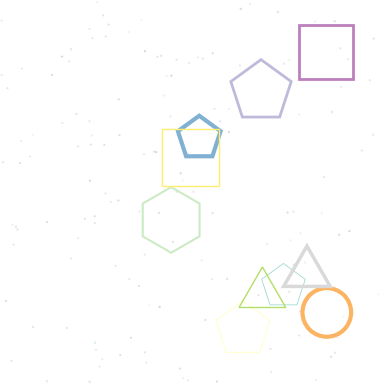[{"shape": "pentagon", "thickness": 0.5, "radius": 0.3, "center": [0.736, 0.256]}, {"shape": "pentagon", "thickness": 0.5, "radius": 0.37, "center": [0.631, 0.145]}, {"shape": "pentagon", "thickness": 2, "radius": 0.41, "center": [0.678, 0.763]}, {"shape": "pentagon", "thickness": 3, "radius": 0.29, "center": [0.518, 0.641]}, {"shape": "circle", "thickness": 3, "radius": 0.32, "center": [0.849, 0.189]}, {"shape": "triangle", "thickness": 1, "radius": 0.35, "center": [0.682, 0.236]}, {"shape": "triangle", "thickness": 2.5, "radius": 0.35, "center": [0.797, 0.291]}, {"shape": "square", "thickness": 2, "radius": 0.35, "center": [0.847, 0.865]}, {"shape": "hexagon", "thickness": 1.5, "radius": 0.43, "center": [0.445, 0.429]}, {"shape": "square", "thickness": 1, "radius": 0.37, "center": [0.496, 0.59]}]